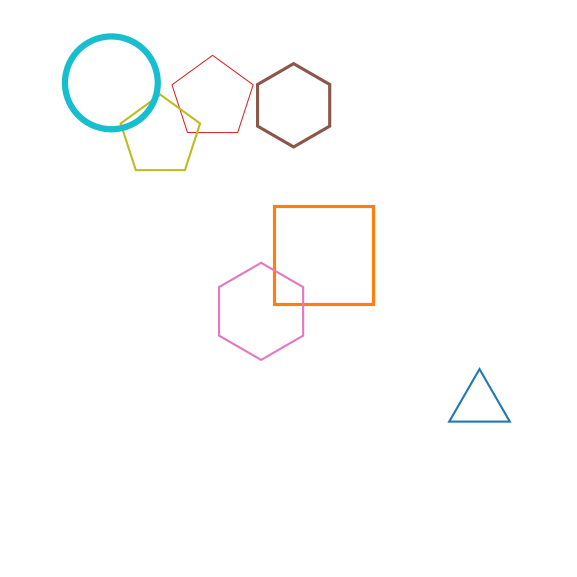[{"shape": "triangle", "thickness": 1, "radius": 0.3, "center": [0.83, 0.299]}, {"shape": "square", "thickness": 1.5, "radius": 0.43, "center": [0.56, 0.557]}, {"shape": "pentagon", "thickness": 0.5, "radius": 0.37, "center": [0.368, 0.829]}, {"shape": "hexagon", "thickness": 1.5, "radius": 0.36, "center": [0.508, 0.817]}, {"shape": "hexagon", "thickness": 1, "radius": 0.42, "center": [0.452, 0.46]}, {"shape": "pentagon", "thickness": 1, "radius": 0.36, "center": [0.278, 0.763]}, {"shape": "circle", "thickness": 3, "radius": 0.4, "center": [0.193, 0.856]}]